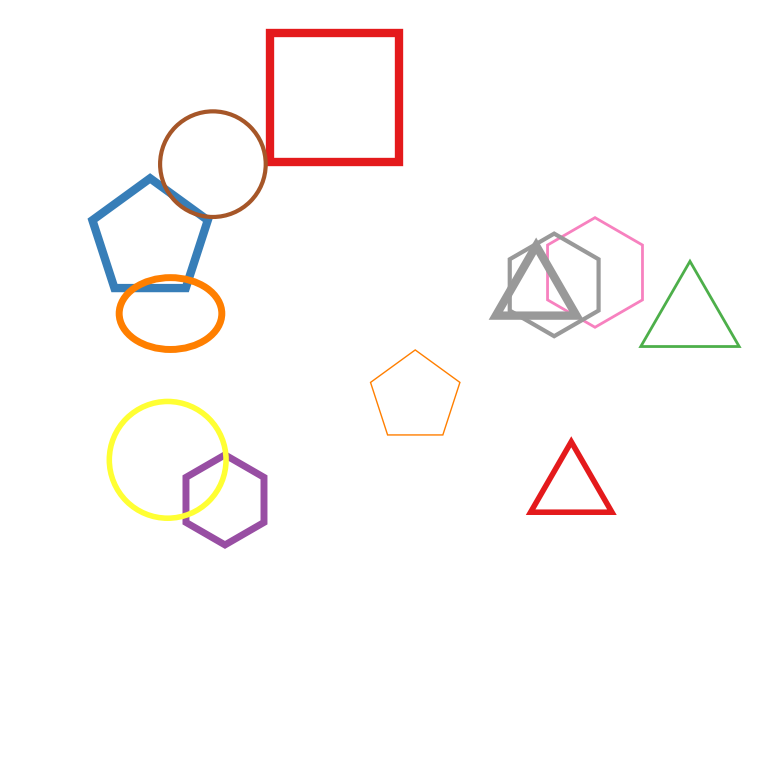[{"shape": "square", "thickness": 3, "radius": 0.42, "center": [0.434, 0.874]}, {"shape": "triangle", "thickness": 2, "radius": 0.3, "center": [0.742, 0.365]}, {"shape": "pentagon", "thickness": 3, "radius": 0.39, "center": [0.195, 0.69]}, {"shape": "triangle", "thickness": 1, "radius": 0.37, "center": [0.896, 0.587]}, {"shape": "hexagon", "thickness": 2.5, "radius": 0.29, "center": [0.292, 0.351]}, {"shape": "oval", "thickness": 2.5, "radius": 0.33, "center": [0.221, 0.593]}, {"shape": "pentagon", "thickness": 0.5, "radius": 0.31, "center": [0.539, 0.485]}, {"shape": "circle", "thickness": 2, "radius": 0.38, "center": [0.218, 0.403]}, {"shape": "circle", "thickness": 1.5, "radius": 0.34, "center": [0.276, 0.787]}, {"shape": "hexagon", "thickness": 1, "radius": 0.36, "center": [0.773, 0.646]}, {"shape": "hexagon", "thickness": 1.5, "radius": 0.33, "center": [0.72, 0.63]}, {"shape": "triangle", "thickness": 3, "radius": 0.3, "center": [0.696, 0.62]}]